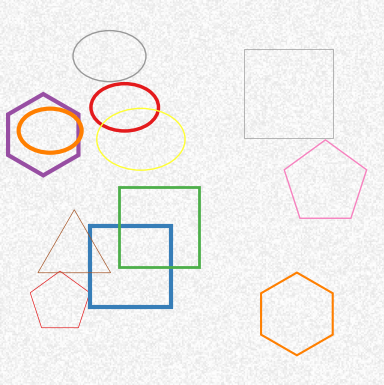[{"shape": "pentagon", "thickness": 0.5, "radius": 0.41, "center": [0.156, 0.215]}, {"shape": "oval", "thickness": 2.5, "radius": 0.44, "center": [0.324, 0.721]}, {"shape": "square", "thickness": 3, "radius": 0.53, "center": [0.338, 0.308]}, {"shape": "square", "thickness": 2, "radius": 0.52, "center": [0.412, 0.409]}, {"shape": "hexagon", "thickness": 3, "radius": 0.53, "center": [0.112, 0.65]}, {"shape": "oval", "thickness": 3, "radius": 0.41, "center": [0.13, 0.661]}, {"shape": "hexagon", "thickness": 1.5, "radius": 0.54, "center": [0.771, 0.185]}, {"shape": "oval", "thickness": 1, "radius": 0.57, "center": [0.366, 0.638]}, {"shape": "triangle", "thickness": 0.5, "radius": 0.55, "center": [0.193, 0.346]}, {"shape": "pentagon", "thickness": 1, "radius": 0.56, "center": [0.845, 0.524]}, {"shape": "square", "thickness": 0.5, "radius": 0.58, "center": [0.749, 0.757]}, {"shape": "oval", "thickness": 1, "radius": 0.47, "center": [0.284, 0.854]}]